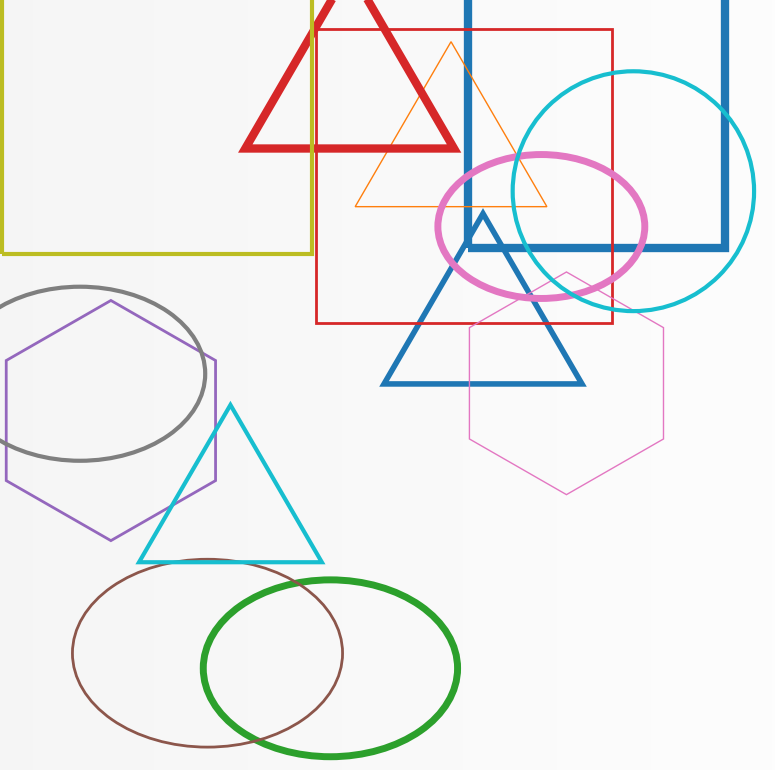[{"shape": "square", "thickness": 3, "radius": 0.83, "center": [0.77, 0.844]}, {"shape": "triangle", "thickness": 2, "radius": 0.74, "center": [0.623, 0.575]}, {"shape": "triangle", "thickness": 0.5, "radius": 0.71, "center": [0.582, 0.803]}, {"shape": "oval", "thickness": 2.5, "radius": 0.82, "center": [0.426, 0.132]}, {"shape": "triangle", "thickness": 3, "radius": 0.78, "center": [0.451, 0.885]}, {"shape": "square", "thickness": 1, "radius": 0.96, "center": [0.599, 0.771]}, {"shape": "hexagon", "thickness": 1, "radius": 0.78, "center": [0.143, 0.454]}, {"shape": "oval", "thickness": 1, "radius": 0.87, "center": [0.268, 0.152]}, {"shape": "oval", "thickness": 2.5, "radius": 0.67, "center": [0.699, 0.706]}, {"shape": "hexagon", "thickness": 0.5, "radius": 0.72, "center": [0.731, 0.502]}, {"shape": "oval", "thickness": 1.5, "radius": 0.81, "center": [0.103, 0.515]}, {"shape": "square", "thickness": 1.5, "radius": 1.0, "center": [0.203, 0.87]}, {"shape": "circle", "thickness": 1.5, "radius": 0.78, "center": [0.817, 0.752]}, {"shape": "triangle", "thickness": 1.5, "radius": 0.68, "center": [0.297, 0.338]}]